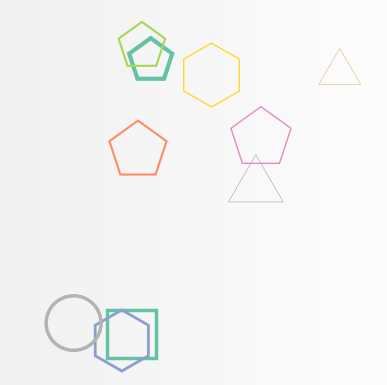[{"shape": "pentagon", "thickness": 3, "radius": 0.29, "center": [0.389, 0.843]}, {"shape": "square", "thickness": 2.5, "radius": 0.31, "center": [0.34, 0.132]}, {"shape": "pentagon", "thickness": 1.5, "radius": 0.39, "center": [0.356, 0.609]}, {"shape": "hexagon", "thickness": 2, "radius": 0.4, "center": [0.314, 0.116]}, {"shape": "pentagon", "thickness": 1, "radius": 0.41, "center": [0.673, 0.642]}, {"shape": "pentagon", "thickness": 1.5, "radius": 0.32, "center": [0.366, 0.88]}, {"shape": "hexagon", "thickness": 1, "radius": 0.41, "center": [0.546, 0.805]}, {"shape": "triangle", "thickness": 0.5, "radius": 0.31, "center": [0.877, 0.812]}, {"shape": "triangle", "thickness": 0.5, "radius": 0.41, "center": [0.66, 0.516]}, {"shape": "circle", "thickness": 2.5, "radius": 0.35, "center": [0.19, 0.161]}]